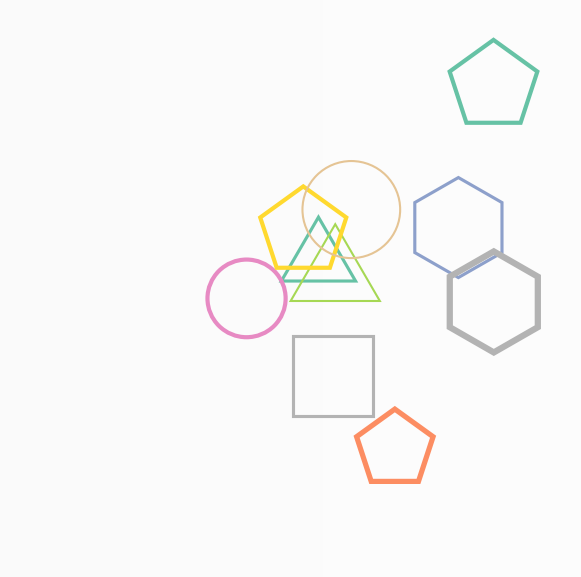[{"shape": "pentagon", "thickness": 2, "radius": 0.4, "center": [0.849, 0.851]}, {"shape": "triangle", "thickness": 1.5, "radius": 0.37, "center": [0.548, 0.549]}, {"shape": "pentagon", "thickness": 2.5, "radius": 0.35, "center": [0.679, 0.222]}, {"shape": "hexagon", "thickness": 1.5, "radius": 0.43, "center": [0.789, 0.605]}, {"shape": "circle", "thickness": 2, "radius": 0.34, "center": [0.424, 0.482]}, {"shape": "triangle", "thickness": 1, "radius": 0.44, "center": [0.577, 0.522]}, {"shape": "pentagon", "thickness": 2, "radius": 0.39, "center": [0.522, 0.598]}, {"shape": "circle", "thickness": 1, "radius": 0.42, "center": [0.604, 0.636]}, {"shape": "square", "thickness": 1.5, "radius": 0.34, "center": [0.573, 0.348]}, {"shape": "hexagon", "thickness": 3, "radius": 0.44, "center": [0.85, 0.476]}]